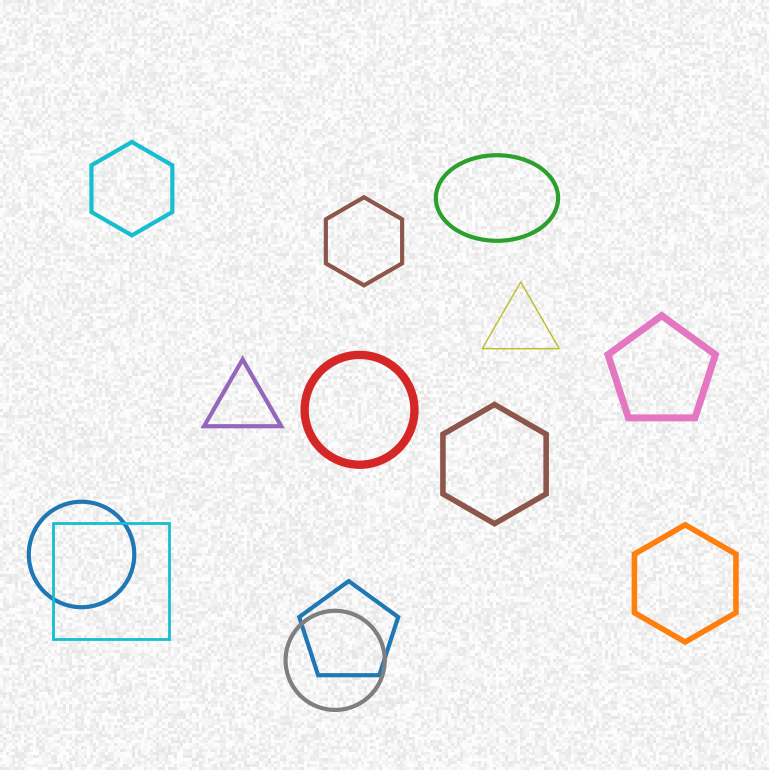[{"shape": "pentagon", "thickness": 1.5, "radius": 0.34, "center": [0.453, 0.178]}, {"shape": "circle", "thickness": 1.5, "radius": 0.34, "center": [0.106, 0.28]}, {"shape": "hexagon", "thickness": 2, "radius": 0.38, "center": [0.89, 0.242]}, {"shape": "oval", "thickness": 1.5, "radius": 0.4, "center": [0.645, 0.743]}, {"shape": "circle", "thickness": 3, "radius": 0.36, "center": [0.467, 0.468]}, {"shape": "triangle", "thickness": 1.5, "radius": 0.29, "center": [0.315, 0.475]}, {"shape": "hexagon", "thickness": 1.5, "radius": 0.29, "center": [0.473, 0.687]}, {"shape": "hexagon", "thickness": 2, "radius": 0.39, "center": [0.642, 0.397]}, {"shape": "pentagon", "thickness": 2.5, "radius": 0.37, "center": [0.859, 0.517]}, {"shape": "circle", "thickness": 1.5, "radius": 0.32, "center": [0.435, 0.142]}, {"shape": "triangle", "thickness": 0.5, "radius": 0.29, "center": [0.676, 0.576]}, {"shape": "hexagon", "thickness": 1.5, "radius": 0.3, "center": [0.171, 0.755]}, {"shape": "square", "thickness": 1, "radius": 0.38, "center": [0.144, 0.245]}]